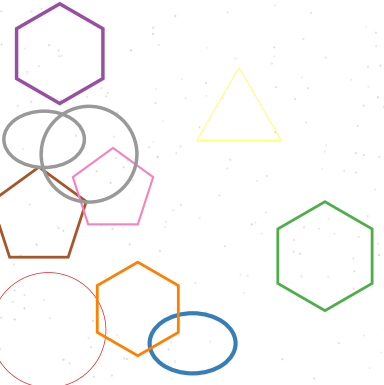[{"shape": "circle", "thickness": 0.5, "radius": 0.75, "center": [0.126, 0.143]}, {"shape": "oval", "thickness": 3, "radius": 0.56, "center": [0.5, 0.108]}, {"shape": "hexagon", "thickness": 2, "radius": 0.71, "center": [0.844, 0.335]}, {"shape": "hexagon", "thickness": 2.5, "radius": 0.65, "center": [0.155, 0.861]}, {"shape": "hexagon", "thickness": 2, "radius": 0.61, "center": [0.358, 0.198]}, {"shape": "triangle", "thickness": 0.5, "radius": 0.63, "center": [0.621, 0.699]}, {"shape": "pentagon", "thickness": 2, "radius": 0.65, "center": [0.101, 0.437]}, {"shape": "pentagon", "thickness": 1.5, "radius": 0.55, "center": [0.294, 0.506]}, {"shape": "circle", "thickness": 2.5, "radius": 0.62, "center": [0.231, 0.599]}, {"shape": "oval", "thickness": 2.5, "radius": 0.52, "center": [0.115, 0.638]}]